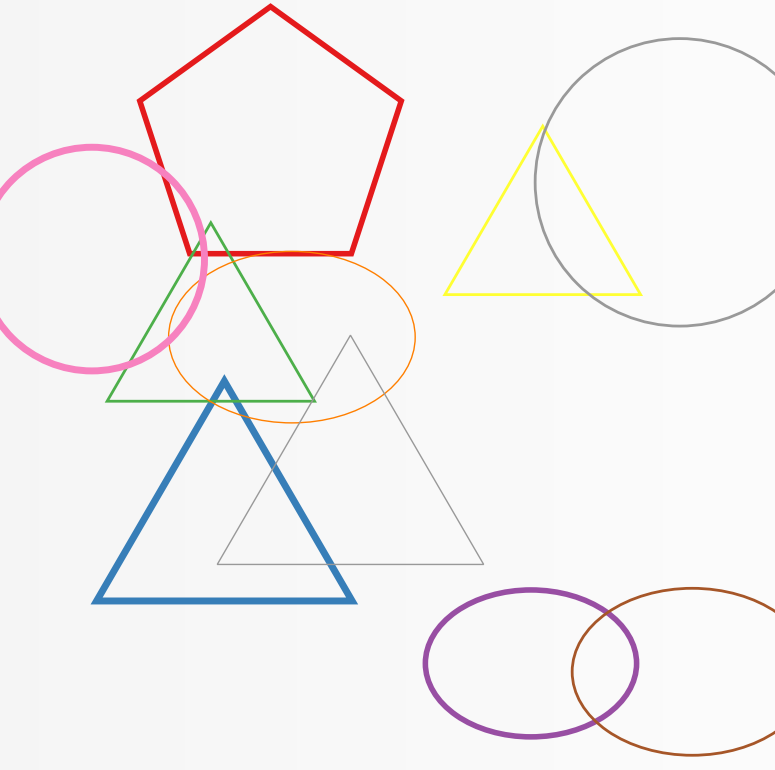[{"shape": "pentagon", "thickness": 2, "radius": 0.89, "center": [0.349, 0.814]}, {"shape": "triangle", "thickness": 2.5, "radius": 0.95, "center": [0.29, 0.315]}, {"shape": "triangle", "thickness": 1, "radius": 0.77, "center": [0.272, 0.556]}, {"shape": "oval", "thickness": 2, "radius": 0.68, "center": [0.685, 0.138]}, {"shape": "oval", "thickness": 0.5, "radius": 0.8, "center": [0.377, 0.562]}, {"shape": "triangle", "thickness": 1, "radius": 0.73, "center": [0.7, 0.69]}, {"shape": "oval", "thickness": 1, "radius": 0.77, "center": [0.893, 0.128]}, {"shape": "circle", "thickness": 2.5, "radius": 0.73, "center": [0.119, 0.664]}, {"shape": "triangle", "thickness": 0.5, "radius": 0.99, "center": [0.452, 0.366]}, {"shape": "circle", "thickness": 1, "radius": 0.93, "center": [0.877, 0.763]}]